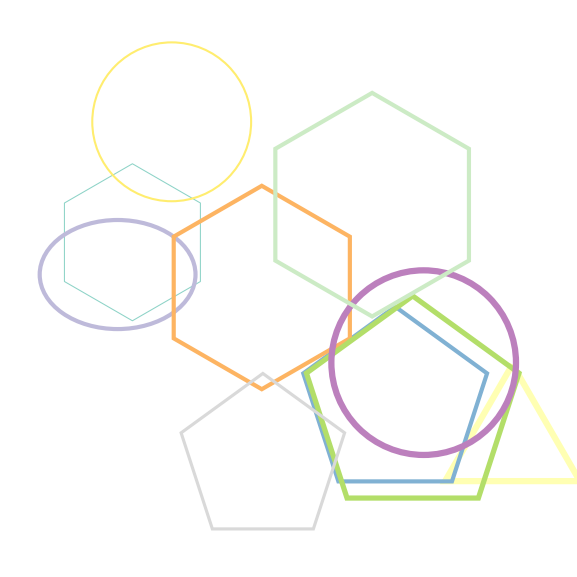[{"shape": "hexagon", "thickness": 0.5, "radius": 0.68, "center": [0.229, 0.58]}, {"shape": "triangle", "thickness": 3, "radius": 0.67, "center": [0.887, 0.233]}, {"shape": "oval", "thickness": 2, "radius": 0.67, "center": [0.204, 0.524]}, {"shape": "pentagon", "thickness": 2, "radius": 0.84, "center": [0.684, 0.301]}, {"shape": "hexagon", "thickness": 2, "radius": 0.88, "center": [0.453, 0.501]}, {"shape": "pentagon", "thickness": 2.5, "radius": 0.97, "center": [0.715, 0.293]}, {"shape": "pentagon", "thickness": 1.5, "radius": 0.74, "center": [0.455, 0.204]}, {"shape": "circle", "thickness": 3, "radius": 0.8, "center": [0.734, 0.371]}, {"shape": "hexagon", "thickness": 2, "radius": 0.97, "center": [0.644, 0.645]}, {"shape": "circle", "thickness": 1, "radius": 0.69, "center": [0.297, 0.788]}]